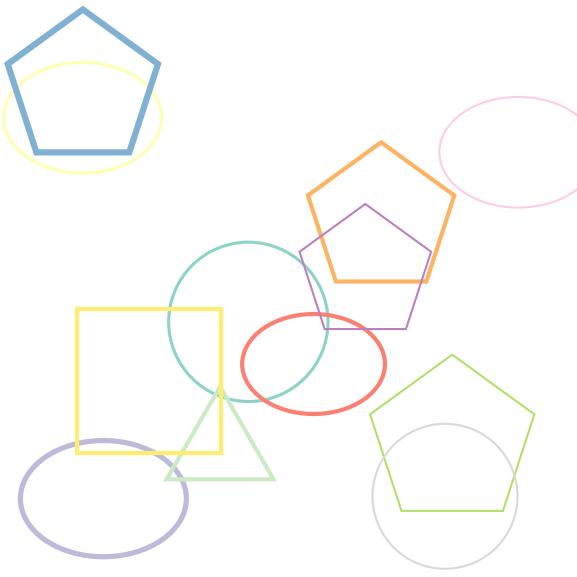[{"shape": "circle", "thickness": 1.5, "radius": 0.69, "center": [0.43, 0.442]}, {"shape": "oval", "thickness": 1.5, "radius": 0.68, "center": [0.143, 0.795]}, {"shape": "oval", "thickness": 2.5, "radius": 0.72, "center": [0.179, 0.136]}, {"shape": "oval", "thickness": 2, "radius": 0.62, "center": [0.543, 0.369]}, {"shape": "pentagon", "thickness": 3, "radius": 0.68, "center": [0.143, 0.846]}, {"shape": "pentagon", "thickness": 2, "radius": 0.67, "center": [0.66, 0.619]}, {"shape": "pentagon", "thickness": 1, "radius": 0.75, "center": [0.783, 0.235]}, {"shape": "oval", "thickness": 1, "radius": 0.68, "center": [0.898, 0.736]}, {"shape": "circle", "thickness": 1, "radius": 0.63, "center": [0.771, 0.14]}, {"shape": "pentagon", "thickness": 1, "radius": 0.6, "center": [0.633, 0.526]}, {"shape": "triangle", "thickness": 2, "radius": 0.53, "center": [0.381, 0.223]}, {"shape": "square", "thickness": 2, "radius": 0.62, "center": [0.258, 0.339]}]